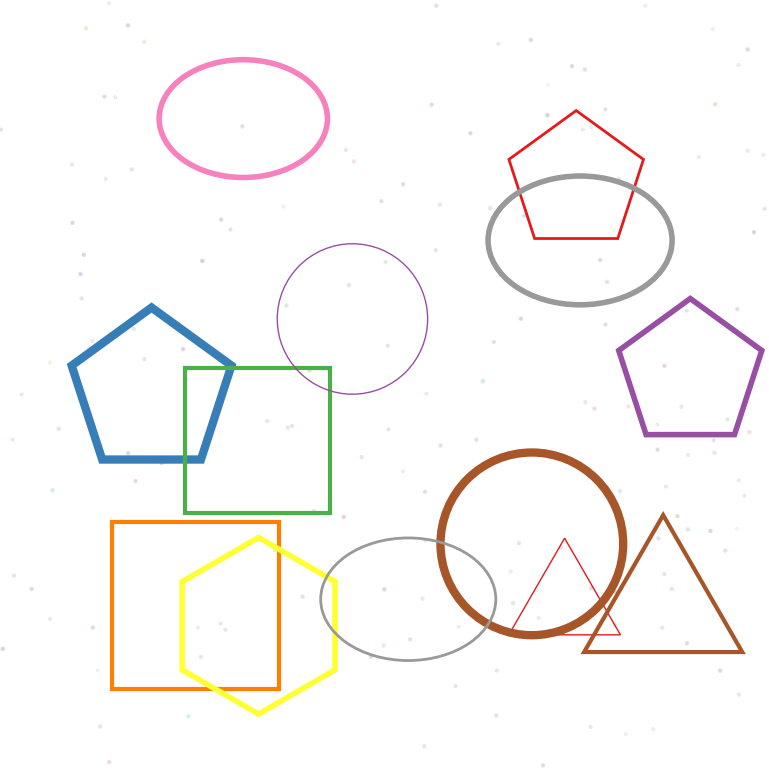[{"shape": "pentagon", "thickness": 1, "radius": 0.46, "center": [0.748, 0.765]}, {"shape": "triangle", "thickness": 0.5, "radius": 0.42, "center": [0.733, 0.217]}, {"shape": "pentagon", "thickness": 3, "radius": 0.55, "center": [0.197, 0.491]}, {"shape": "square", "thickness": 1.5, "radius": 0.47, "center": [0.335, 0.428]}, {"shape": "pentagon", "thickness": 2, "radius": 0.49, "center": [0.896, 0.515]}, {"shape": "circle", "thickness": 0.5, "radius": 0.49, "center": [0.458, 0.586]}, {"shape": "square", "thickness": 1.5, "radius": 0.54, "center": [0.254, 0.214]}, {"shape": "hexagon", "thickness": 2, "radius": 0.57, "center": [0.336, 0.187]}, {"shape": "triangle", "thickness": 1.5, "radius": 0.59, "center": [0.861, 0.212]}, {"shape": "circle", "thickness": 3, "radius": 0.59, "center": [0.691, 0.294]}, {"shape": "oval", "thickness": 2, "radius": 0.55, "center": [0.316, 0.846]}, {"shape": "oval", "thickness": 2, "radius": 0.6, "center": [0.753, 0.688]}, {"shape": "oval", "thickness": 1, "radius": 0.57, "center": [0.53, 0.222]}]